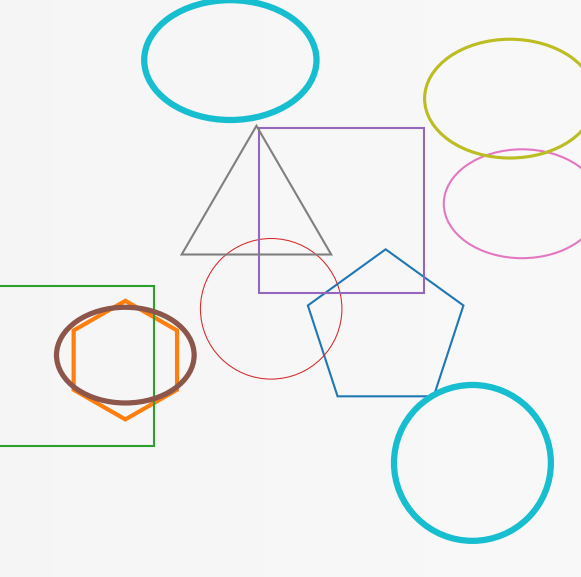[{"shape": "pentagon", "thickness": 1, "radius": 0.7, "center": [0.663, 0.427]}, {"shape": "hexagon", "thickness": 2, "radius": 0.51, "center": [0.216, 0.376]}, {"shape": "square", "thickness": 1, "radius": 0.69, "center": [0.127, 0.365]}, {"shape": "circle", "thickness": 0.5, "radius": 0.61, "center": [0.467, 0.464]}, {"shape": "square", "thickness": 1, "radius": 0.71, "center": [0.587, 0.635]}, {"shape": "oval", "thickness": 2.5, "radius": 0.59, "center": [0.216, 0.384]}, {"shape": "oval", "thickness": 1, "radius": 0.67, "center": [0.898, 0.646]}, {"shape": "triangle", "thickness": 1, "radius": 0.74, "center": [0.441, 0.633]}, {"shape": "oval", "thickness": 1.5, "radius": 0.73, "center": [0.877, 0.828]}, {"shape": "oval", "thickness": 3, "radius": 0.74, "center": [0.396, 0.895]}, {"shape": "circle", "thickness": 3, "radius": 0.67, "center": [0.813, 0.198]}]